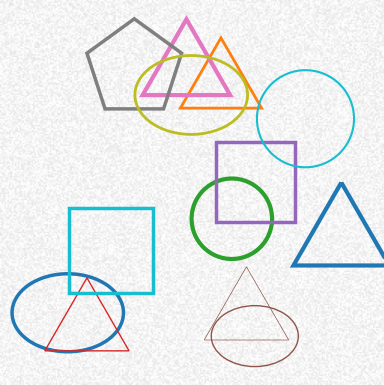[{"shape": "triangle", "thickness": 3, "radius": 0.72, "center": [0.887, 0.382]}, {"shape": "oval", "thickness": 2.5, "radius": 0.72, "center": [0.176, 0.188]}, {"shape": "triangle", "thickness": 2, "radius": 0.61, "center": [0.574, 0.78]}, {"shape": "circle", "thickness": 3, "radius": 0.52, "center": [0.602, 0.432]}, {"shape": "triangle", "thickness": 1, "radius": 0.63, "center": [0.226, 0.152]}, {"shape": "square", "thickness": 2.5, "radius": 0.52, "center": [0.663, 0.528]}, {"shape": "triangle", "thickness": 0.5, "radius": 0.63, "center": [0.64, 0.18]}, {"shape": "oval", "thickness": 1, "radius": 0.57, "center": [0.662, 0.127]}, {"shape": "triangle", "thickness": 3, "radius": 0.66, "center": [0.484, 0.819]}, {"shape": "pentagon", "thickness": 2.5, "radius": 0.65, "center": [0.349, 0.822]}, {"shape": "oval", "thickness": 2, "radius": 0.73, "center": [0.497, 0.753]}, {"shape": "circle", "thickness": 1.5, "radius": 0.63, "center": [0.793, 0.692]}, {"shape": "square", "thickness": 2.5, "radius": 0.55, "center": [0.288, 0.35]}]